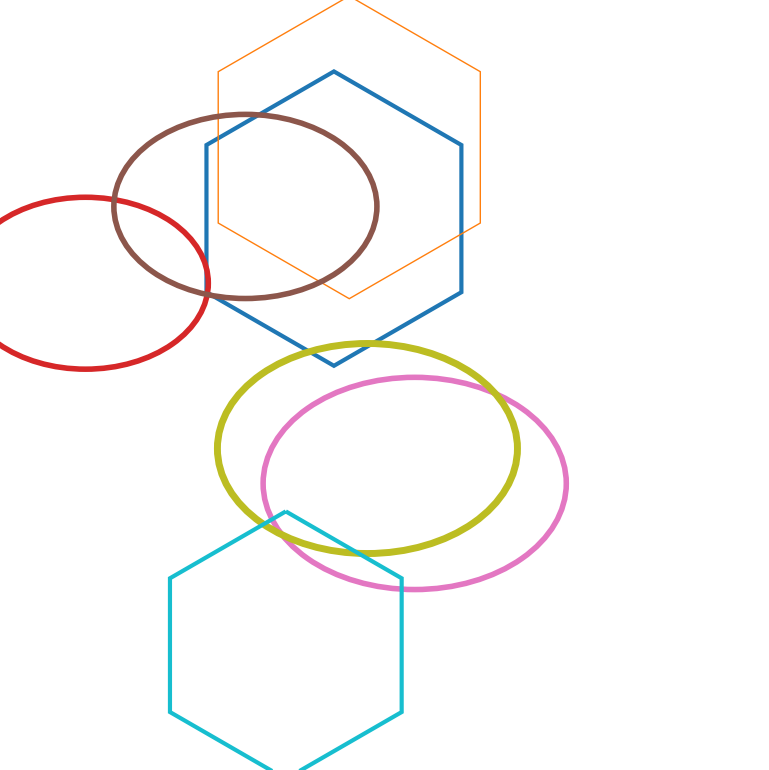[{"shape": "hexagon", "thickness": 1.5, "radius": 0.96, "center": [0.434, 0.716]}, {"shape": "hexagon", "thickness": 0.5, "radius": 0.98, "center": [0.454, 0.809]}, {"shape": "oval", "thickness": 2, "radius": 0.8, "center": [0.111, 0.632]}, {"shape": "oval", "thickness": 2, "radius": 0.85, "center": [0.319, 0.732]}, {"shape": "oval", "thickness": 2, "radius": 0.98, "center": [0.539, 0.372]}, {"shape": "oval", "thickness": 2.5, "radius": 0.97, "center": [0.477, 0.418]}, {"shape": "hexagon", "thickness": 1.5, "radius": 0.87, "center": [0.371, 0.162]}]